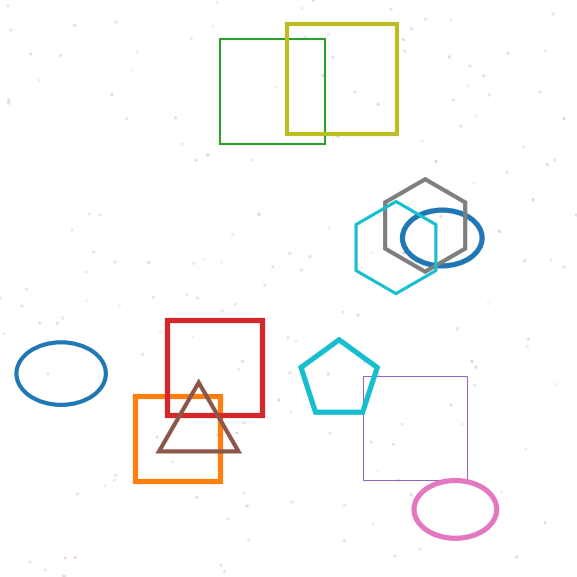[{"shape": "oval", "thickness": 2, "radius": 0.39, "center": [0.106, 0.352]}, {"shape": "oval", "thickness": 2.5, "radius": 0.34, "center": [0.766, 0.587]}, {"shape": "square", "thickness": 2.5, "radius": 0.37, "center": [0.307, 0.239]}, {"shape": "square", "thickness": 1, "radius": 0.46, "center": [0.472, 0.841]}, {"shape": "square", "thickness": 2.5, "radius": 0.41, "center": [0.371, 0.363]}, {"shape": "square", "thickness": 0.5, "radius": 0.45, "center": [0.718, 0.258]}, {"shape": "triangle", "thickness": 2, "radius": 0.4, "center": [0.344, 0.257]}, {"shape": "oval", "thickness": 2.5, "radius": 0.36, "center": [0.789, 0.117]}, {"shape": "hexagon", "thickness": 2, "radius": 0.4, "center": [0.736, 0.609]}, {"shape": "square", "thickness": 2, "radius": 0.48, "center": [0.593, 0.862]}, {"shape": "hexagon", "thickness": 1.5, "radius": 0.4, "center": [0.686, 0.57]}, {"shape": "pentagon", "thickness": 2.5, "radius": 0.35, "center": [0.587, 0.341]}]